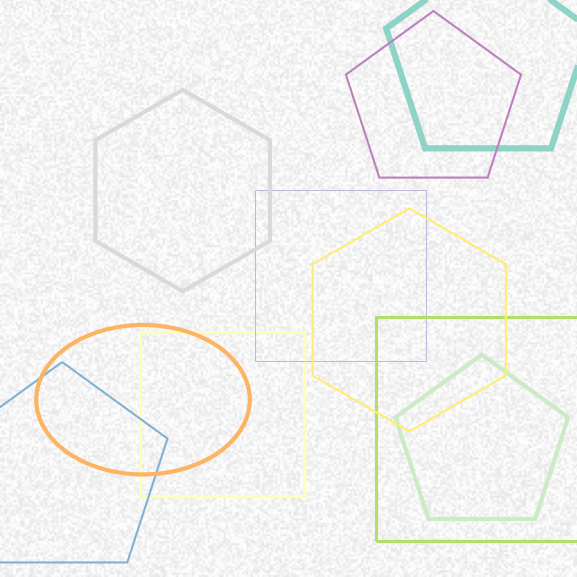[{"shape": "pentagon", "thickness": 3, "radius": 0.93, "center": [0.845, 0.892]}, {"shape": "square", "thickness": 1.5, "radius": 0.71, "center": [0.384, 0.283]}, {"shape": "square", "thickness": 0.5, "radius": 0.74, "center": [0.59, 0.522]}, {"shape": "pentagon", "thickness": 1, "radius": 0.96, "center": [0.108, 0.18]}, {"shape": "oval", "thickness": 2, "radius": 0.92, "center": [0.248, 0.307]}, {"shape": "square", "thickness": 1.5, "radius": 0.97, "center": [0.846, 0.256]}, {"shape": "hexagon", "thickness": 2, "radius": 0.87, "center": [0.316, 0.669]}, {"shape": "pentagon", "thickness": 1, "radius": 0.8, "center": [0.751, 0.821]}, {"shape": "pentagon", "thickness": 2, "radius": 0.79, "center": [0.834, 0.228]}, {"shape": "hexagon", "thickness": 1, "radius": 0.97, "center": [0.709, 0.445]}]